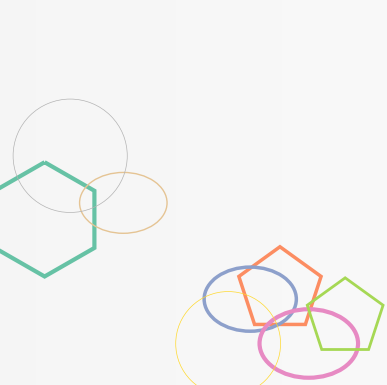[{"shape": "hexagon", "thickness": 3, "radius": 0.74, "center": [0.115, 0.43]}, {"shape": "pentagon", "thickness": 2.5, "radius": 0.56, "center": [0.722, 0.248]}, {"shape": "oval", "thickness": 2.5, "radius": 0.59, "center": [0.646, 0.223]}, {"shape": "oval", "thickness": 3, "radius": 0.64, "center": [0.797, 0.108]}, {"shape": "pentagon", "thickness": 2, "radius": 0.51, "center": [0.891, 0.175]}, {"shape": "circle", "thickness": 0.5, "radius": 0.68, "center": [0.589, 0.107]}, {"shape": "oval", "thickness": 1, "radius": 0.56, "center": [0.318, 0.473]}, {"shape": "circle", "thickness": 0.5, "radius": 0.74, "center": [0.181, 0.595]}]